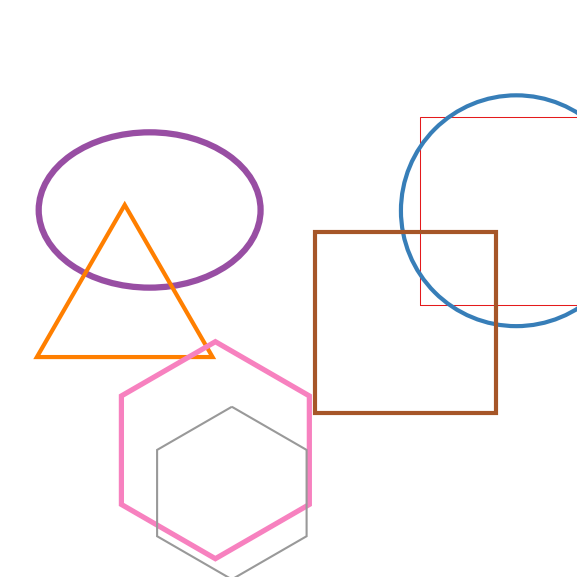[{"shape": "square", "thickness": 0.5, "radius": 0.81, "center": [0.89, 0.634]}, {"shape": "circle", "thickness": 2, "radius": 1.0, "center": [0.894, 0.634]}, {"shape": "oval", "thickness": 3, "radius": 0.96, "center": [0.259, 0.636]}, {"shape": "triangle", "thickness": 2, "radius": 0.88, "center": [0.216, 0.469]}, {"shape": "square", "thickness": 2, "radius": 0.78, "center": [0.702, 0.44]}, {"shape": "hexagon", "thickness": 2.5, "radius": 0.94, "center": [0.373, 0.22]}, {"shape": "hexagon", "thickness": 1, "radius": 0.75, "center": [0.401, 0.145]}]